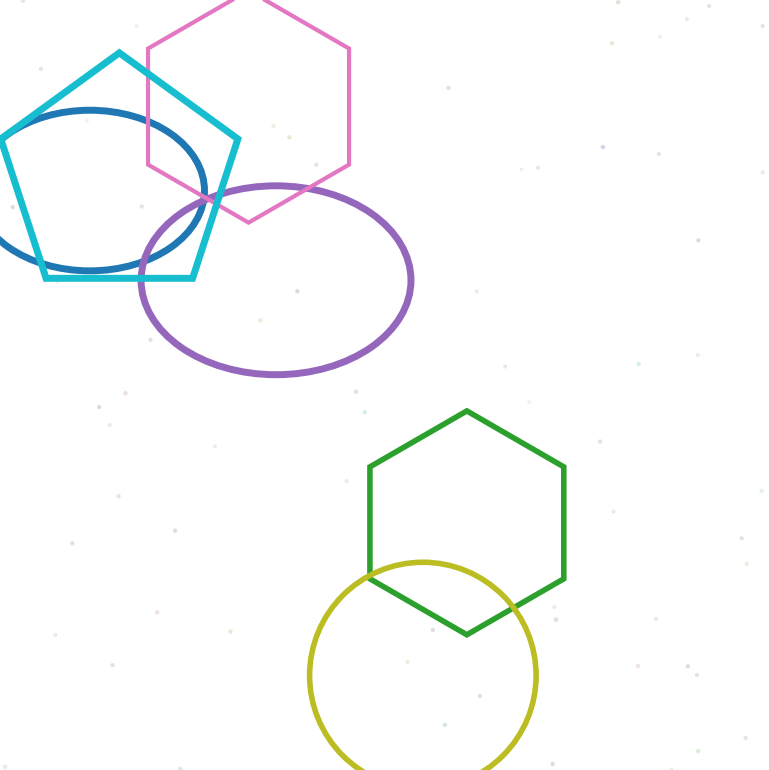[{"shape": "oval", "thickness": 2.5, "radius": 0.74, "center": [0.117, 0.753]}, {"shape": "hexagon", "thickness": 2, "radius": 0.73, "center": [0.606, 0.321]}, {"shape": "oval", "thickness": 2.5, "radius": 0.88, "center": [0.358, 0.636]}, {"shape": "hexagon", "thickness": 1.5, "radius": 0.75, "center": [0.323, 0.862]}, {"shape": "circle", "thickness": 2, "radius": 0.74, "center": [0.549, 0.123]}, {"shape": "pentagon", "thickness": 2.5, "radius": 0.81, "center": [0.155, 0.77]}]